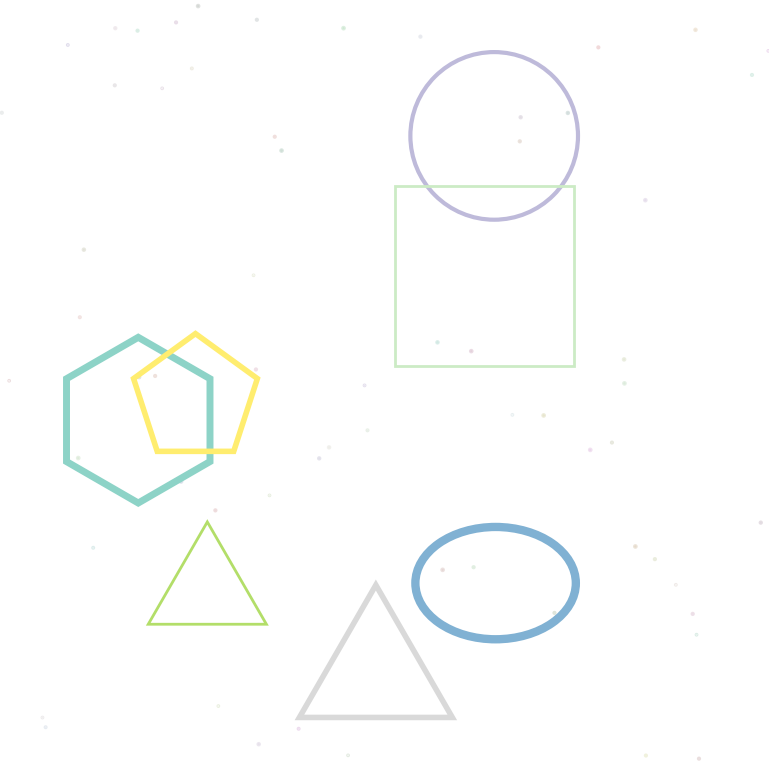[{"shape": "hexagon", "thickness": 2.5, "radius": 0.54, "center": [0.18, 0.454]}, {"shape": "circle", "thickness": 1.5, "radius": 0.54, "center": [0.642, 0.824]}, {"shape": "oval", "thickness": 3, "radius": 0.52, "center": [0.644, 0.243]}, {"shape": "triangle", "thickness": 1, "radius": 0.44, "center": [0.269, 0.234]}, {"shape": "triangle", "thickness": 2, "radius": 0.57, "center": [0.488, 0.126]}, {"shape": "square", "thickness": 1, "radius": 0.58, "center": [0.629, 0.642]}, {"shape": "pentagon", "thickness": 2, "radius": 0.42, "center": [0.254, 0.482]}]